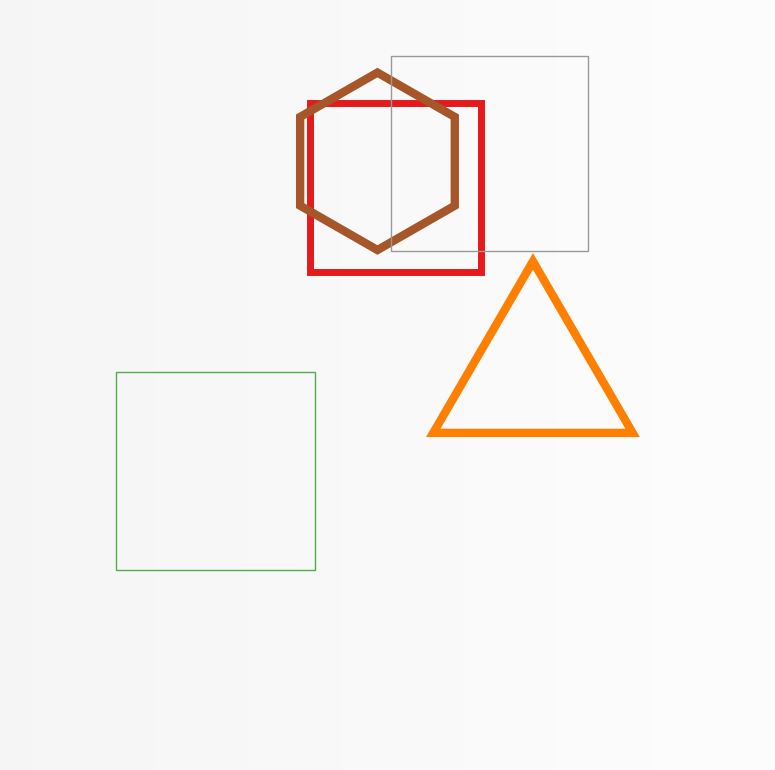[{"shape": "square", "thickness": 2.5, "radius": 0.55, "center": [0.51, 0.756]}, {"shape": "square", "thickness": 0.5, "radius": 0.64, "center": [0.278, 0.388]}, {"shape": "triangle", "thickness": 3, "radius": 0.74, "center": [0.688, 0.512]}, {"shape": "hexagon", "thickness": 3, "radius": 0.58, "center": [0.487, 0.791]}, {"shape": "square", "thickness": 0.5, "radius": 0.63, "center": [0.631, 0.801]}]